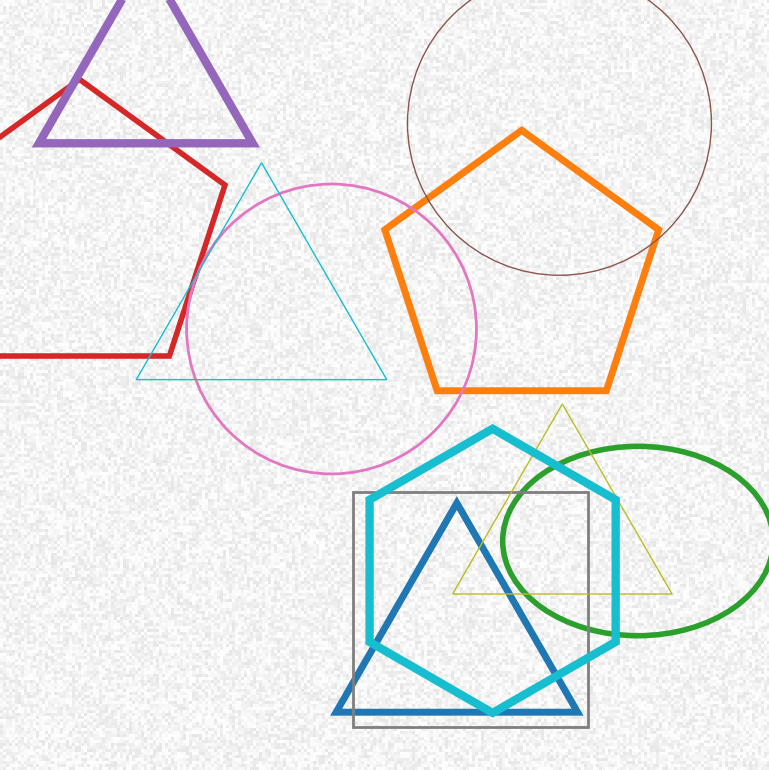[{"shape": "triangle", "thickness": 2.5, "radius": 0.91, "center": [0.593, 0.166]}, {"shape": "pentagon", "thickness": 2.5, "radius": 0.93, "center": [0.678, 0.644]}, {"shape": "oval", "thickness": 2, "radius": 0.88, "center": [0.828, 0.297]}, {"shape": "pentagon", "thickness": 2, "radius": 0.99, "center": [0.103, 0.698]}, {"shape": "triangle", "thickness": 3, "radius": 0.8, "center": [0.189, 0.894]}, {"shape": "circle", "thickness": 0.5, "radius": 0.99, "center": [0.727, 0.84]}, {"shape": "circle", "thickness": 1, "radius": 0.94, "center": [0.431, 0.573]}, {"shape": "square", "thickness": 1, "radius": 0.76, "center": [0.611, 0.208]}, {"shape": "triangle", "thickness": 0.5, "radius": 0.82, "center": [0.73, 0.311]}, {"shape": "triangle", "thickness": 0.5, "radius": 0.94, "center": [0.34, 0.601]}, {"shape": "hexagon", "thickness": 3, "radius": 0.92, "center": [0.64, 0.259]}]